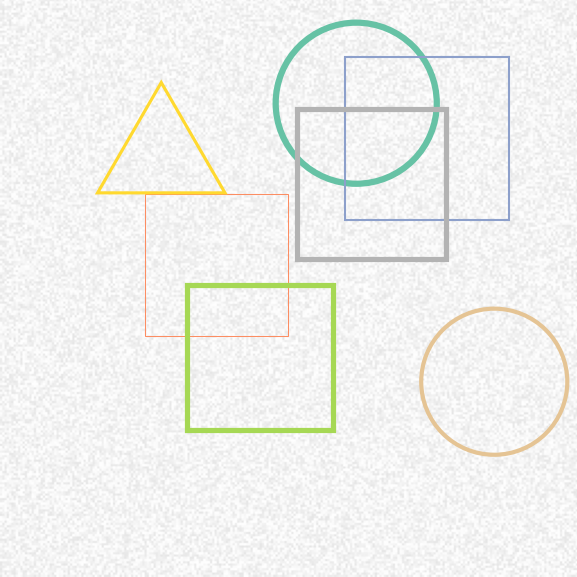[{"shape": "circle", "thickness": 3, "radius": 0.7, "center": [0.617, 0.82]}, {"shape": "square", "thickness": 0.5, "radius": 0.62, "center": [0.375, 0.54]}, {"shape": "square", "thickness": 1, "radius": 0.71, "center": [0.74, 0.759]}, {"shape": "square", "thickness": 2.5, "radius": 0.63, "center": [0.45, 0.381]}, {"shape": "triangle", "thickness": 1.5, "radius": 0.64, "center": [0.279, 0.729]}, {"shape": "circle", "thickness": 2, "radius": 0.63, "center": [0.856, 0.338]}, {"shape": "square", "thickness": 2.5, "radius": 0.65, "center": [0.643, 0.68]}]